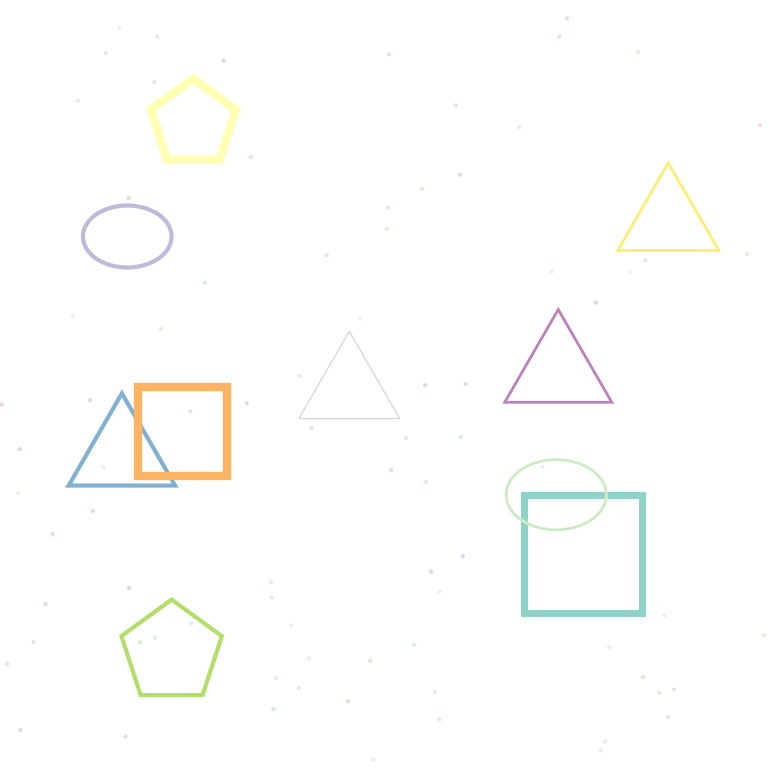[{"shape": "square", "thickness": 2.5, "radius": 0.39, "center": [0.757, 0.281]}, {"shape": "pentagon", "thickness": 3, "radius": 0.29, "center": [0.251, 0.84]}, {"shape": "oval", "thickness": 1.5, "radius": 0.29, "center": [0.165, 0.693]}, {"shape": "triangle", "thickness": 1.5, "radius": 0.4, "center": [0.158, 0.409]}, {"shape": "square", "thickness": 3, "radius": 0.29, "center": [0.237, 0.439]}, {"shape": "pentagon", "thickness": 1.5, "radius": 0.34, "center": [0.223, 0.153]}, {"shape": "triangle", "thickness": 0.5, "radius": 0.38, "center": [0.454, 0.494]}, {"shape": "triangle", "thickness": 1, "radius": 0.4, "center": [0.725, 0.518]}, {"shape": "oval", "thickness": 1, "radius": 0.33, "center": [0.722, 0.357]}, {"shape": "triangle", "thickness": 1, "radius": 0.38, "center": [0.868, 0.713]}]